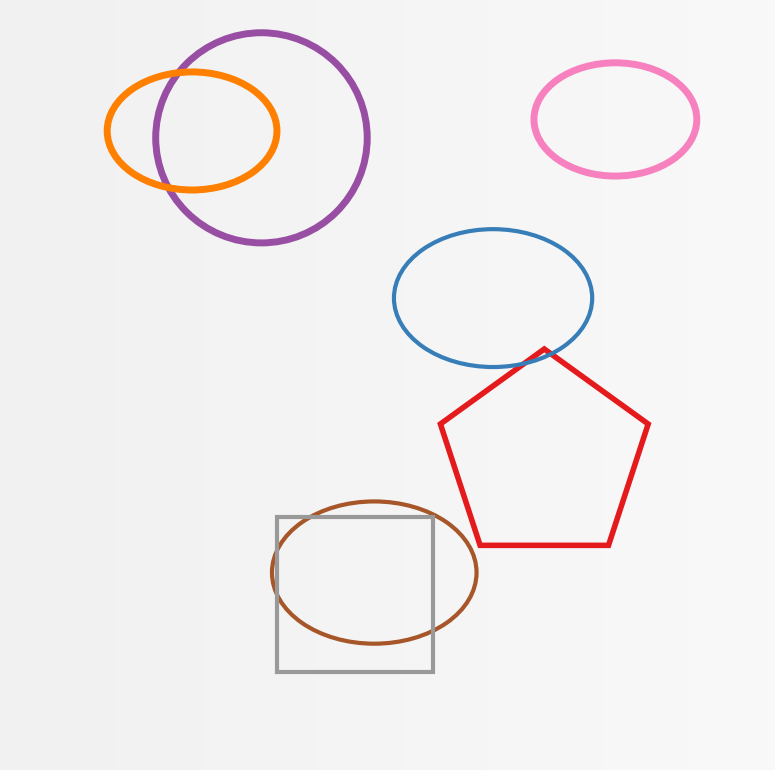[{"shape": "pentagon", "thickness": 2, "radius": 0.7, "center": [0.702, 0.406]}, {"shape": "oval", "thickness": 1.5, "radius": 0.64, "center": [0.636, 0.613]}, {"shape": "circle", "thickness": 2.5, "radius": 0.68, "center": [0.337, 0.821]}, {"shape": "oval", "thickness": 2.5, "radius": 0.55, "center": [0.248, 0.83]}, {"shape": "oval", "thickness": 1.5, "radius": 0.66, "center": [0.483, 0.256]}, {"shape": "oval", "thickness": 2.5, "radius": 0.53, "center": [0.794, 0.845]}, {"shape": "square", "thickness": 1.5, "radius": 0.5, "center": [0.458, 0.228]}]